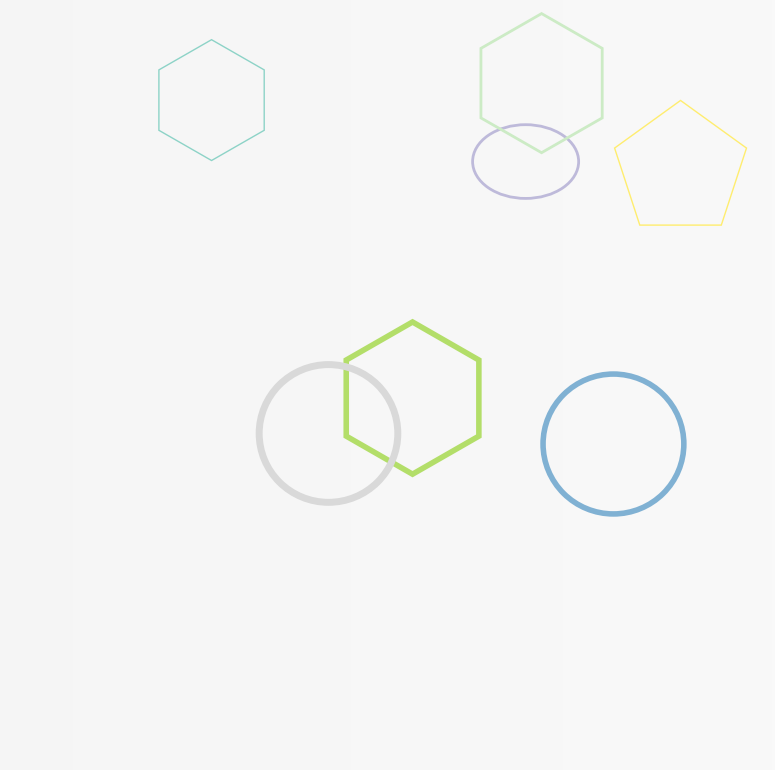[{"shape": "hexagon", "thickness": 0.5, "radius": 0.39, "center": [0.273, 0.87]}, {"shape": "oval", "thickness": 1, "radius": 0.34, "center": [0.678, 0.79]}, {"shape": "circle", "thickness": 2, "radius": 0.45, "center": [0.792, 0.423]}, {"shape": "hexagon", "thickness": 2, "radius": 0.49, "center": [0.532, 0.483]}, {"shape": "circle", "thickness": 2.5, "radius": 0.45, "center": [0.424, 0.437]}, {"shape": "hexagon", "thickness": 1, "radius": 0.45, "center": [0.699, 0.892]}, {"shape": "pentagon", "thickness": 0.5, "radius": 0.45, "center": [0.878, 0.78]}]